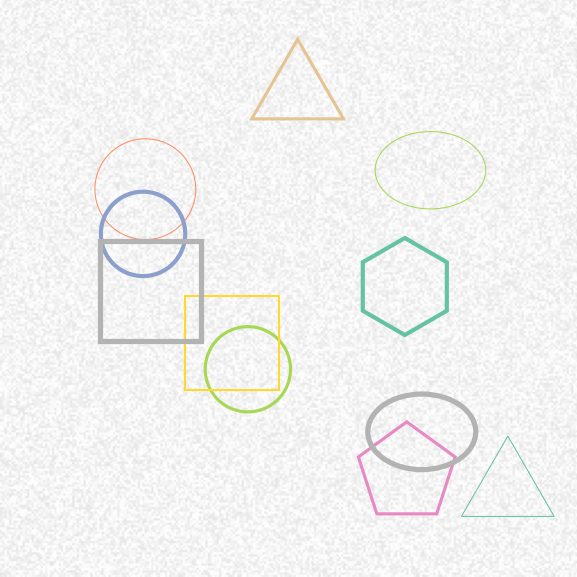[{"shape": "hexagon", "thickness": 2, "radius": 0.42, "center": [0.701, 0.503]}, {"shape": "triangle", "thickness": 0.5, "radius": 0.46, "center": [0.879, 0.151]}, {"shape": "circle", "thickness": 0.5, "radius": 0.44, "center": [0.252, 0.672]}, {"shape": "circle", "thickness": 2, "radius": 0.37, "center": [0.248, 0.594]}, {"shape": "pentagon", "thickness": 1.5, "radius": 0.44, "center": [0.704, 0.181]}, {"shape": "circle", "thickness": 1.5, "radius": 0.37, "center": [0.429, 0.36]}, {"shape": "oval", "thickness": 0.5, "radius": 0.48, "center": [0.745, 0.704]}, {"shape": "square", "thickness": 1, "radius": 0.41, "center": [0.401, 0.405]}, {"shape": "triangle", "thickness": 1.5, "radius": 0.46, "center": [0.515, 0.839]}, {"shape": "square", "thickness": 2.5, "radius": 0.44, "center": [0.261, 0.495]}, {"shape": "oval", "thickness": 2.5, "radius": 0.47, "center": [0.73, 0.251]}]